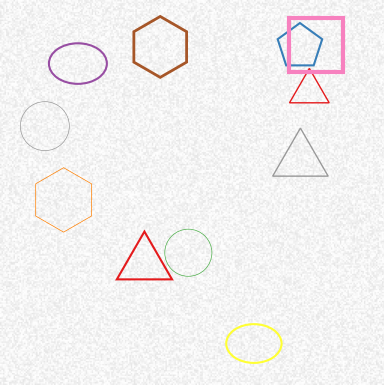[{"shape": "triangle", "thickness": 1, "radius": 0.3, "center": [0.803, 0.763]}, {"shape": "triangle", "thickness": 1.5, "radius": 0.41, "center": [0.375, 0.316]}, {"shape": "pentagon", "thickness": 1.5, "radius": 0.3, "center": [0.779, 0.879]}, {"shape": "circle", "thickness": 0.5, "radius": 0.31, "center": [0.489, 0.344]}, {"shape": "oval", "thickness": 1.5, "radius": 0.38, "center": [0.202, 0.835]}, {"shape": "hexagon", "thickness": 0.5, "radius": 0.42, "center": [0.165, 0.481]}, {"shape": "oval", "thickness": 1.5, "radius": 0.36, "center": [0.659, 0.108]}, {"shape": "hexagon", "thickness": 2, "radius": 0.4, "center": [0.416, 0.878]}, {"shape": "square", "thickness": 3, "radius": 0.35, "center": [0.822, 0.884]}, {"shape": "triangle", "thickness": 1, "radius": 0.42, "center": [0.78, 0.584]}, {"shape": "circle", "thickness": 0.5, "radius": 0.32, "center": [0.116, 0.672]}]